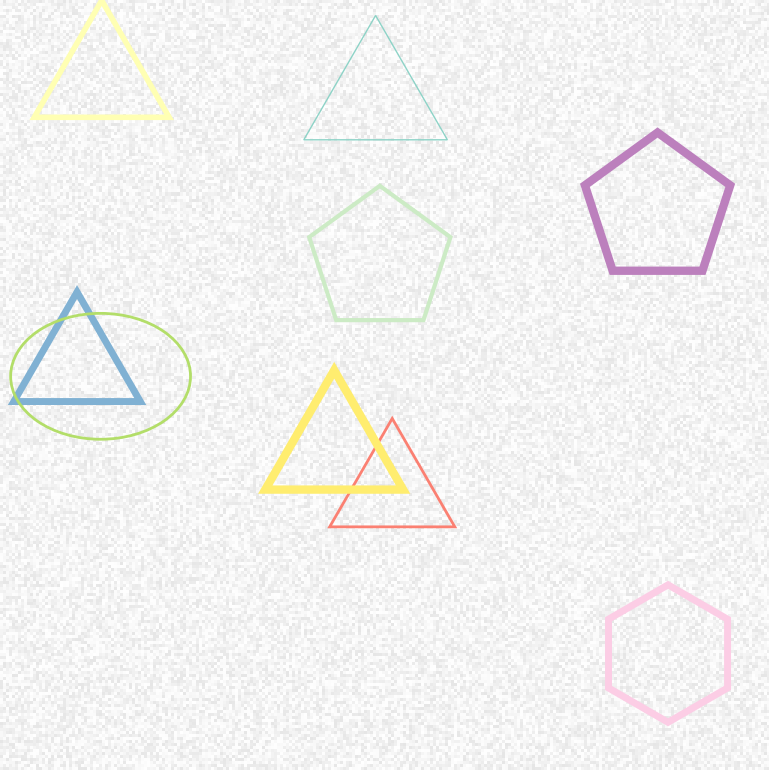[{"shape": "triangle", "thickness": 0.5, "radius": 0.54, "center": [0.488, 0.872]}, {"shape": "triangle", "thickness": 2, "radius": 0.51, "center": [0.132, 0.898]}, {"shape": "triangle", "thickness": 1, "radius": 0.47, "center": [0.509, 0.363]}, {"shape": "triangle", "thickness": 2.5, "radius": 0.47, "center": [0.1, 0.526]}, {"shape": "oval", "thickness": 1, "radius": 0.58, "center": [0.131, 0.511]}, {"shape": "hexagon", "thickness": 2.5, "radius": 0.45, "center": [0.868, 0.151]}, {"shape": "pentagon", "thickness": 3, "radius": 0.5, "center": [0.854, 0.729]}, {"shape": "pentagon", "thickness": 1.5, "radius": 0.48, "center": [0.493, 0.662]}, {"shape": "triangle", "thickness": 3, "radius": 0.52, "center": [0.434, 0.416]}]